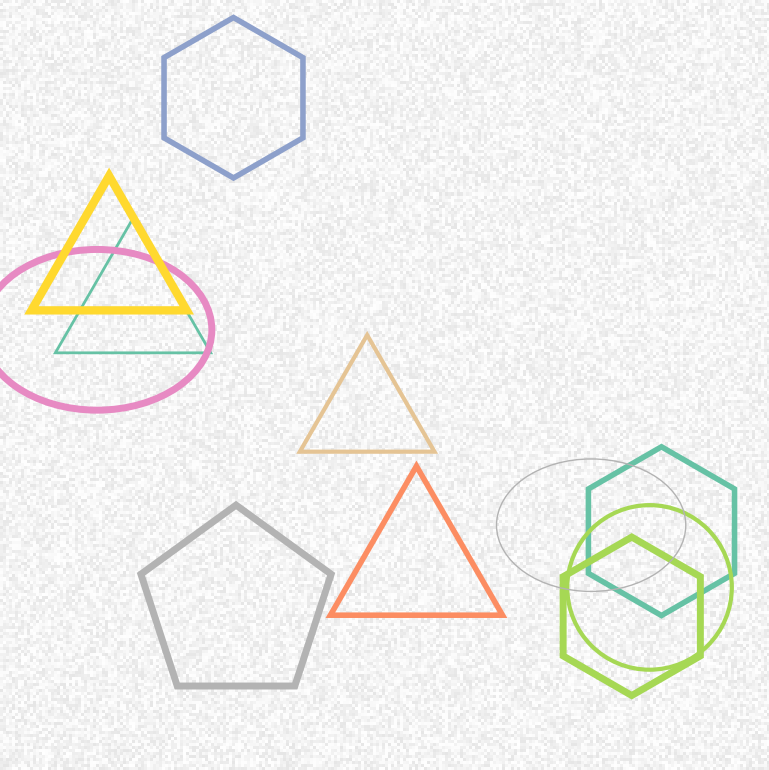[{"shape": "hexagon", "thickness": 2, "radius": 0.55, "center": [0.859, 0.31]}, {"shape": "triangle", "thickness": 1, "radius": 0.58, "center": [0.173, 0.6]}, {"shape": "triangle", "thickness": 2, "radius": 0.65, "center": [0.541, 0.266]}, {"shape": "hexagon", "thickness": 2, "radius": 0.52, "center": [0.303, 0.873]}, {"shape": "oval", "thickness": 2.5, "radius": 0.75, "center": [0.126, 0.572]}, {"shape": "hexagon", "thickness": 2.5, "radius": 0.51, "center": [0.82, 0.2]}, {"shape": "circle", "thickness": 1.5, "radius": 0.53, "center": [0.844, 0.237]}, {"shape": "triangle", "thickness": 3, "radius": 0.58, "center": [0.142, 0.655]}, {"shape": "triangle", "thickness": 1.5, "radius": 0.5, "center": [0.477, 0.464]}, {"shape": "pentagon", "thickness": 2.5, "radius": 0.65, "center": [0.307, 0.214]}, {"shape": "oval", "thickness": 0.5, "radius": 0.61, "center": [0.768, 0.318]}]